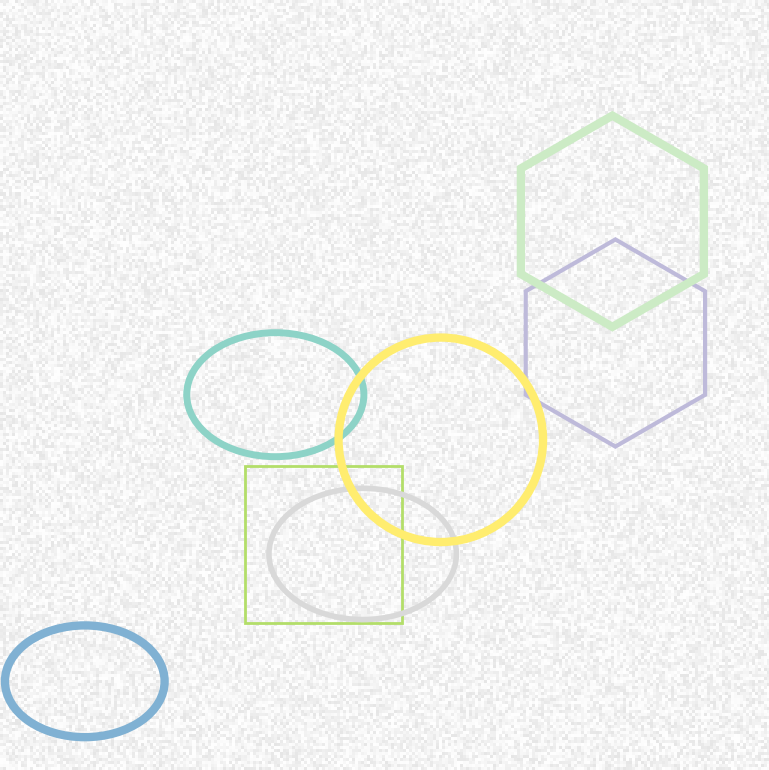[{"shape": "oval", "thickness": 2.5, "radius": 0.58, "center": [0.358, 0.487]}, {"shape": "hexagon", "thickness": 1.5, "radius": 0.67, "center": [0.799, 0.555]}, {"shape": "oval", "thickness": 3, "radius": 0.52, "center": [0.11, 0.115]}, {"shape": "square", "thickness": 1, "radius": 0.51, "center": [0.42, 0.293]}, {"shape": "oval", "thickness": 2, "radius": 0.61, "center": [0.471, 0.281]}, {"shape": "hexagon", "thickness": 3, "radius": 0.69, "center": [0.795, 0.713]}, {"shape": "circle", "thickness": 3, "radius": 0.66, "center": [0.572, 0.429]}]